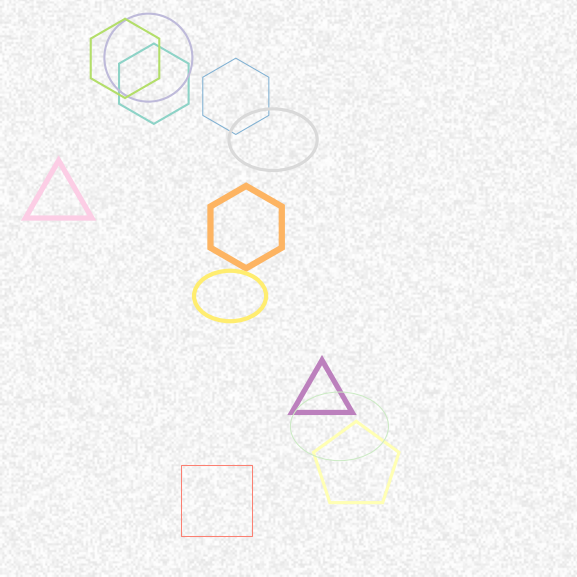[{"shape": "hexagon", "thickness": 1, "radius": 0.35, "center": [0.266, 0.854]}, {"shape": "pentagon", "thickness": 1.5, "radius": 0.39, "center": [0.617, 0.192]}, {"shape": "circle", "thickness": 1, "radius": 0.38, "center": [0.257, 0.899]}, {"shape": "square", "thickness": 0.5, "radius": 0.31, "center": [0.375, 0.133]}, {"shape": "hexagon", "thickness": 0.5, "radius": 0.33, "center": [0.408, 0.832]}, {"shape": "hexagon", "thickness": 3, "radius": 0.36, "center": [0.426, 0.606]}, {"shape": "hexagon", "thickness": 1, "radius": 0.34, "center": [0.216, 0.898]}, {"shape": "triangle", "thickness": 2.5, "radius": 0.33, "center": [0.102, 0.655]}, {"shape": "oval", "thickness": 1.5, "radius": 0.38, "center": [0.473, 0.757]}, {"shape": "triangle", "thickness": 2.5, "radius": 0.3, "center": [0.558, 0.315]}, {"shape": "oval", "thickness": 0.5, "radius": 0.42, "center": [0.588, 0.261]}, {"shape": "oval", "thickness": 2, "radius": 0.31, "center": [0.398, 0.487]}]